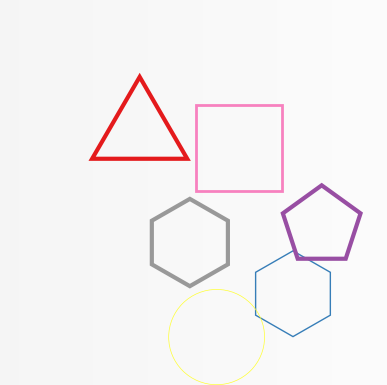[{"shape": "triangle", "thickness": 3, "radius": 0.71, "center": [0.36, 0.658]}, {"shape": "hexagon", "thickness": 1, "radius": 0.56, "center": [0.756, 0.237]}, {"shape": "pentagon", "thickness": 3, "radius": 0.53, "center": [0.83, 0.413]}, {"shape": "circle", "thickness": 0.5, "radius": 0.62, "center": [0.559, 0.124]}, {"shape": "square", "thickness": 2, "radius": 0.56, "center": [0.616, 0.615]}, {"shape": "hexagon", "thickness": 3, "radius": 0.57, "center": [0.49, 0.37]}]